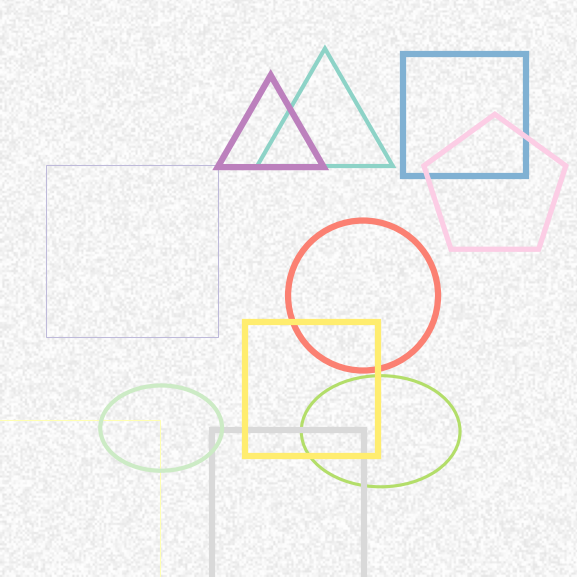[{"shape": "triangle", "thickness": 2, "radius": 0.68, "center": [0.563, 0.779]}, {"shape": "square", "thickness": 0.5, "radius": 0.74, "center": [0.128, 0.123]}, {"shape": "square", "thickness": 0.5, "radius": 0.75, "center": [0.229, 0.565]}, {"shape": "circle", "thickness": 3, "radius": 0.65, "center": [0.629, 0.487]}, {"shape": "square", "thickness": 3, "radius": 0.53, "center": [0.805, 0.8]}, {"shape": "oval", "thickness": 1.5, "radius": 0.69, "center": [0.659, 0.252]}, {"shape": "pentagon", "thickness": 2.5, "radius": 0.65, "center": [0.857, 0.672]}, {"shape": "square", "thickness": 3, "radius": 0.66, "center": [0.499, 0.123]}, {"shape": "triangle", "thickness": 3, "radius": 0.53, "center": [0.469, 0.763]}, {"shape": "oval", "thickness": 2, "radius": 0.53, "center": [0.279, 0.258]}, {"shape": "square", "thickness": 3, "radius": 0.58, "center": [0.539, 0.325]}]